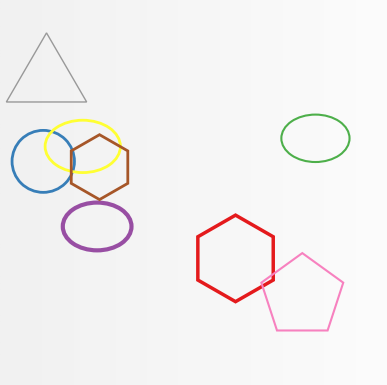[{"shape": "hexagon", "thickness": 2.5, "radius": 0.56, "center": [0.608, 0.329]}, {"shape": "circle", "thickness": 2, "radius": 0.4, "center": [0.112, 0.581]}, {"shape": "oval", "thickness": 1.5, "radius": 0.44, "center": [0.814, 0.641]}, {"shape": "oval", "thickness": 3, "radius": 0.44, "center": [0.251, 0.412]}, {"shape": "oval", "thickness": 2, "radius": 0.49, "center": [0.214, 0.62]}, {"shape": "hexagon", "thickness": 2, "radius": 0.42, "center": [0.257, 0.566]}, {"shape": "pentagon", "thickness": 1.5, "radius": 0.56, "center": [0.78, 0.231]}, {"shape": "triangle", "thickness": 1, "radius": 0.6, "center": [0.12, 0.795]}]